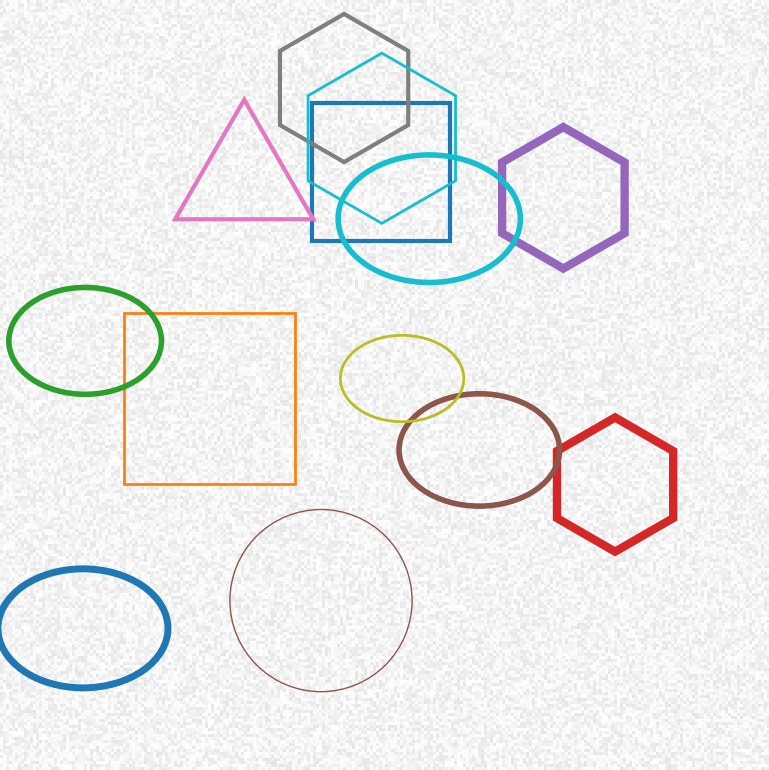[{"shape": "oval", "thickness": 2.5, "radius": 0.55, "center": [0.108, 0.184]}, {"shape": "square", "thickness": 1.5, "radius": 0.45, "center": [0.495, 0.777]}, {"shape": "square", "thickness": 1, "radius": 0.55, "center": [0.272, 0.483]}, {"shape": "oval", "thickness": 2, "radius": 0.5, "center": [0.111, 0.557]}, {"shape": "hexagon", "thickness": 3, "radius": 0.44, "center": [0.799, 0.371]}, {"shape": "hexagon", "thickness": 3, "radius": 0.46, "center": [0.732, 0.743]}, {"shape": "oval", "thickness": 2, "radius": 0.52, "center": [0.622, 0.416]}, {"shape": "circle", "thickness": 0.5, "radius": 0.59, "center": [0.417, 0.22]}, {"shape": "triangle", "thickness": 1.5, "radius": 0.52, "center": [0.317, 0.767]}, {"shape": "hexagon", "thickness": 1.5, "radius": 0.48, "center": [0.447, 0.886]}, {"shape": "oval", "thickness": 1, "radius": 0.4, "center": [0.522, 0.508]}, {"shape": "oval", "thickness": 2, "radius": 0.59, "center": [0.557, 0.716]}, {"shape": "hexagon", "thickness": 1, "radius": 0.55, "center": [0.496, 0.82]}]